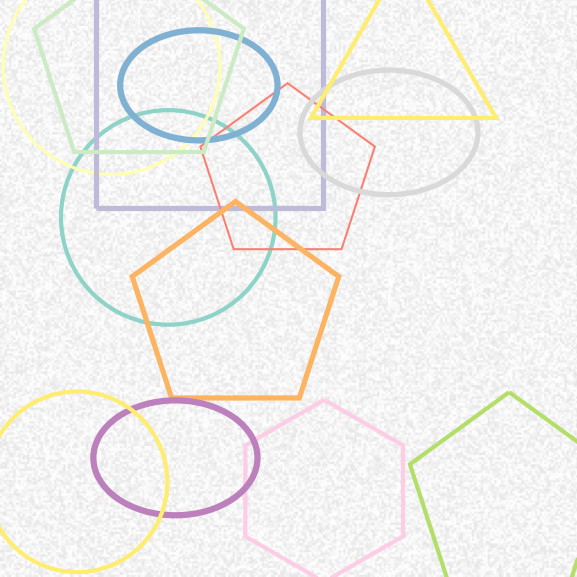[{"shape": "circle", "thickness": 2, "radius": 0.93, "center": [0.291, 0.623]}, {"shape": "circle", "thickness": 1.5, "radius": 0.94, "center": [0.193, 0.885]}, {"shape": "square", "thickness": 2.5, "radius": 0.98, "center": [0.362, 0.836]}, {"shape": "pentagon", "thickness": 1, "radius": 0.79, "center": [0.498, 0.696]}, {"shape": "oval", "thickness": 3, "radius": 0.68, "center": [0.344, 0.851]}, {"shape": "pentagon", "thickness": 2.5, "radius": 0.94, "center": [0.408, 0.462]}, {"shape": "pentagon", "thickness": 2, "radius": 0.9, "center": [0.882, 0.139]}, {"shape": "hexagon", "thickness": 2, "radius": 0.79, "center": [0.561, 0.149]}, {"shape": "oval", "thickness": 2.5, "radius": 0.77, "center": [0.674, 0.77]}, {"shape": "oval", "thickness": 3, "radius": 0.71, "center": [0.304, 0.206]}, {"shape": "pentagon", "thickness": 2, "radius": 0.95, "center": [0.241, 0.89]}, {"shape": "circle", "thickness": 2, "radius": 0.78, "center": [0.133, 0.165]}, {"shape": "triangle", "thickness": 2, "radius": 0.93, "center": [0.699, 0.887]}]